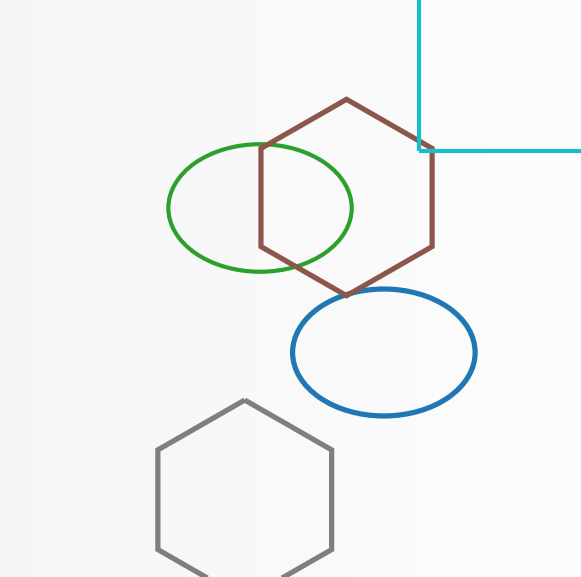[{"shape": "oval", "thickness": 2.5, "radius": 0.79, "center": [0.66, 0.389]}, {"shape": "oval", "thickness": 2, "radius": 0.79, "center": [0.447, 0.639]}, {"shape": "hexagon", "thickness": 2.5, "radius": 0.85, "center": [0.596, 0.657]}, {"shape": "hexagon", "thickness": 2.5, "radius": 0.86, "center": [0.421, 0.134]}, {"shape": "square", "thickness": 2, "radius": 0.73, "center": [0.866, 0.882]}]